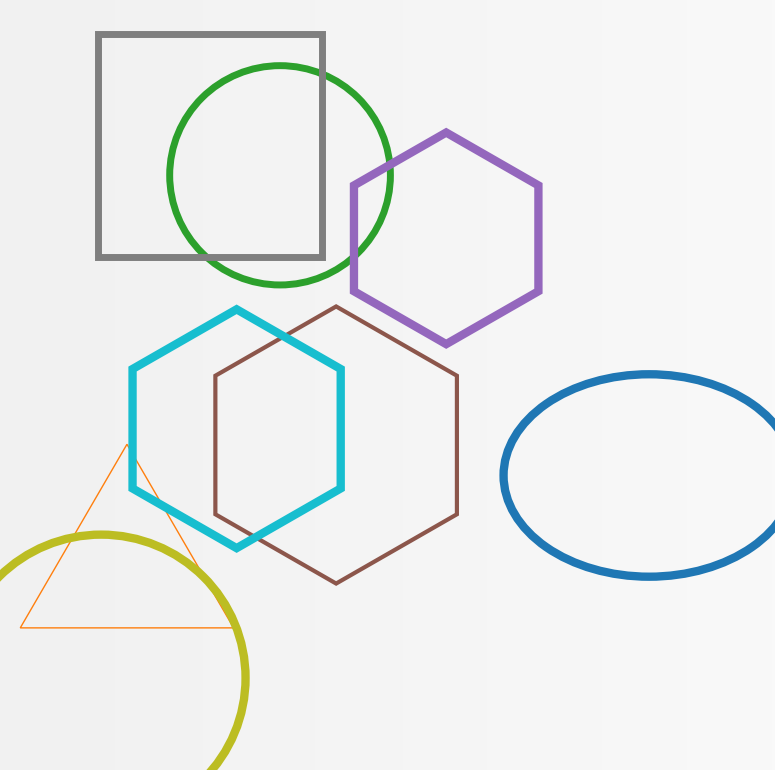[{"shape": "oval", "thickness": 3, "radius": 0.94, "center": [0.838, 0.382]}, {"shape": "triangle", "thickness": 0.5, "radius": 0.79, "center": [0.164, 0.264]}, {"shape": "circle", "thickness": 2.5, "radius": 0.71, "center": [0.361, 0.772]}, {"shape": "hexagon", "thickness": 3, "radius": 0.69, "center": [0.576, 0.69]}, {"shape": "hexagon", "thickness": 1.5, "radius": 0.9, "center": [0.434, 0.422]}, {"shape": "square", "thickness": 2.5, "radius": 0.72, "center": [0.27, 0.811]}, {"shape": "circle", "thickness": 3, "radius": 0.93, "center": [0.131, 0.119]}, {"shape": "hexagon", "thickness": 3, "radius": 0.78, "center": [0.305, 0.443]}]